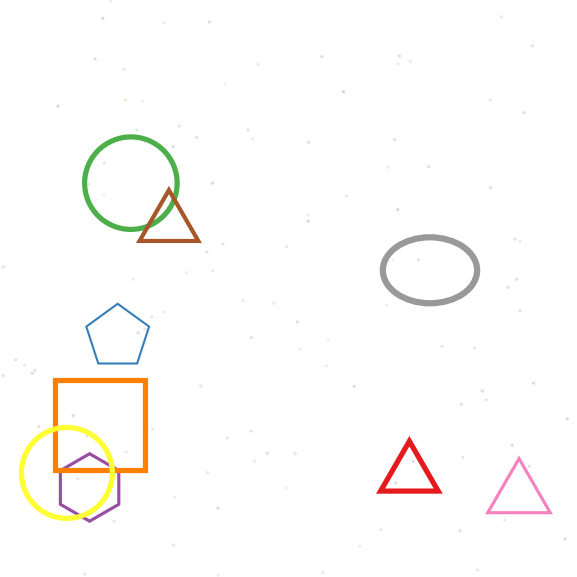[{"shape": "triangle", "thickness": 2.5, "radius": 0.29, "center": [0.709, 0.178]}, {"shape": "pentagon", "thickness": 1, "radius": 0.29, "center": [0.204, 0.416]}, {"shape": "circle", "thickness": 2.5, "radius": 0.4, "center": [0.227, 0.682]}, {"shape": "hexagon", "thickness": 1.5, "radius": 0.29, "center": [0.155, 0.155]}, {"shape": "square", "thickness": 2.5, "radius": 0.39, "center": [0.173, 0.263]}, {"shape": "circle", "thickness": 2.5, "radius": 0.39, "center": [0.116, 0.18]}, {"shape": "triangle", "thickness": 2, "radius": 0.29, "center": [0.293, 0.611]}, {"shape": "triangle", "thickness": 1.5, "radius": 0.31, "center": [0.899, 0.143]}, {"shape": "oval", "thickness": 3, "radius": 0.41, "center": [0.745, 0.531]}]